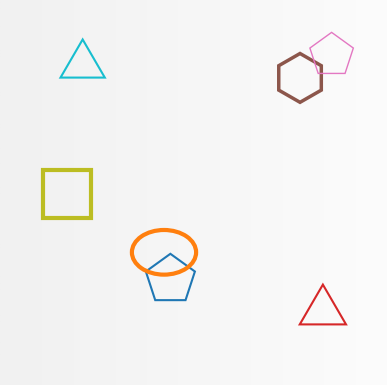[{"shape": "pentagon", "thickness": 1.5, "radius": 0.33, "center": [0.44, 0.274]}, {"shape": "oval", "thickness": 3, "radius": 0.41, "center": [0.423, 0.345]}, {"shape": "triangle", "thickness": 1.5, "radius": 0.34, "center": [0.833, 0.192]}, {"shape": "hexagon", "thickness": 2.5, "radius": 0.32, "center": [0.774, 0.798]}, {"shape": "pentagon", "thickness": 1, "radius": 0.29, "center": [0.856, 0.857]}, {"shape": "square", "thickness": 3, "radius": 0.31, "center": [0.173, 0.496]}, {"shape": "triangle", "thickness": 1.5, "radius": 0.33, "center": [0.213, 0.831]}]